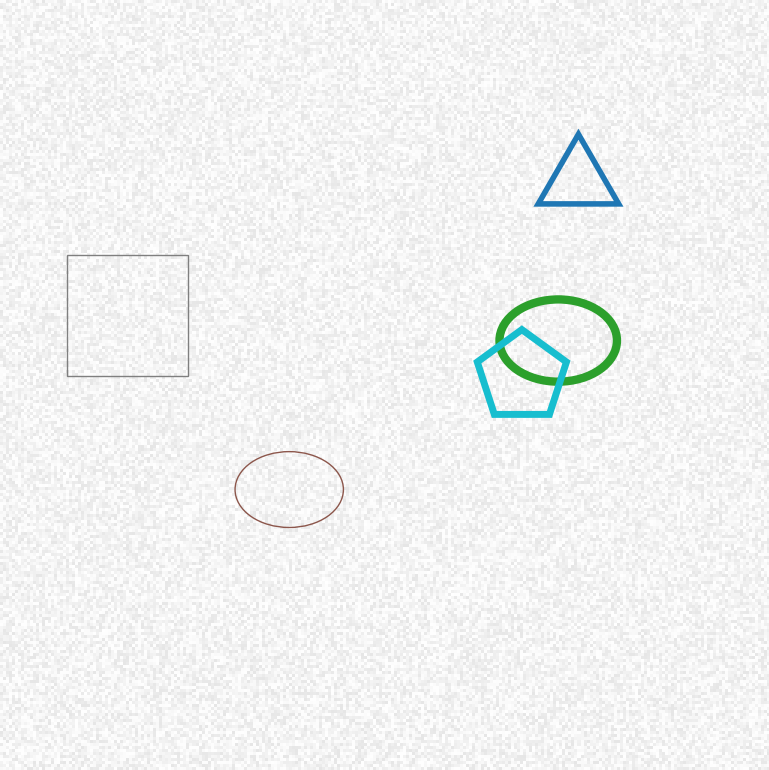[{"shape": "triangle", "thickness": 2, "radius": 0.3, "center": [0.751, 0.765]}, {"shape": "oval", "thickness": 3, "radius": 0.38, "center": [0.725, 0.558]}, {"shape": "oval", "thickness": 0.5, "radius": 0.35, "center": [0.376, 0.364]}, {"shape": "square", "thickness": 0.5, "radius": 0.39, "center": [0.165, 0.59]}, {"shape": "pentagon", "thickness": 2.5, "radius": 0.3, "center": [0.678, 0.511]}]